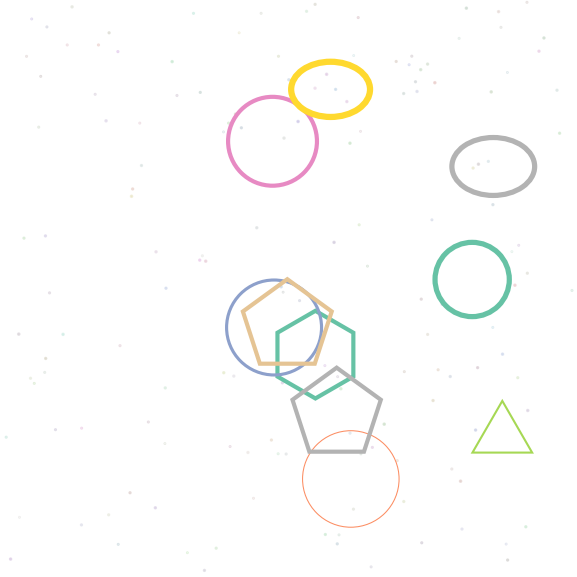[{"shape": "circle", "thickness": 2.5, "radius": 0.32, "center": [0.818, 0.515]}, {"shape": "hexagon", "thickness": 2, "radius": 0.38, "center": [0.546, 0.385]}, {"shape": "circle", "thickness": 0.5, "radius": 0.42, "center": [0.607, 0.17]}, {"shape": "circle", "thickness": 1.5, "radius": 0.41, "center": [0.475, 0.432]}, {"shape": "circle", "thickness": 2, "radius": 0.38, "center": [0.472, 0.755]}, {"shape": "triangle", "thickness": 1, "radius": 0.3, "center": [0.87, 0.245]}, {"shape": "oval", "thickness": 3, "radius": 0.34, "center": [0.572, 0.844]}, {"shape": "pentagon", "thickness": 2, "radius": 0.4, "center": [0.498, 0.435]}, {"shape": "pentagon", "thickness": 2, "radius": 0.4, "center": [0.583, 0.282]}, {"shape": "oval", "thickness": 2.5, "radius": 0.36, "center": [0.854, 0.711]}]